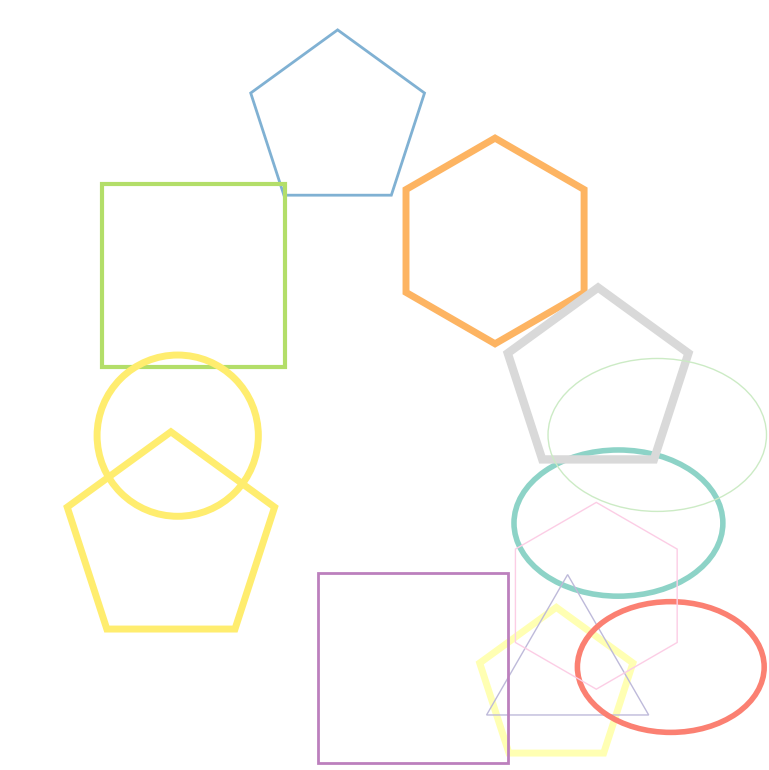[{"shape": "oval", "thickness": 2, "radius": 0.68, "center": [0.803, 0.321]}, {"shape": "pentagon", "thickness": 2.5, "radius": 0.52, "center": [0.722, 0.107]}, {"shape": "triangle", "thickness": 0.5, "radius": 0.61, "center": [0.737, 0.132]}, {"shape": "oval", "thickness": 2, "radius": 0.61, "center": [0.871, 0.134]}, {"shape": "pentagon", "thickness": 1, "radius": 0.59, "center": [0.438, 0.843]}, {"shape": "hexagon", "thickness": 2.5, "radius": 0.67, "center": [0.643, 0.687]}, {"shape": "square", "thickness": 1.5, "radius": 0.6, "center": [0.251, 0.643]}, {"shape": "hexagon", "thickness": 0.5, "radius": 0.61, "center": [0.774, 0.226]}, {"shape": "pentagon", "thickness": 3, "radius": 0.62, "center": [0.777, 0.503]}, {"shape": "square", "thickness": 1, "radius": 0.62, "center": [0.536, 0.132]}, {"shape": "oval", "thickness": 0.5, "radius": 0.71, "center": [0.854, 0.435]}, {"shape": "circle", "thickness": 2.5, "radius": 0.52, "center": [0.231, 0.434]}, {"shape": "pentagon", "thickness": 2.5, "radius": 0.71, "center": [0.222, 0.298]}]